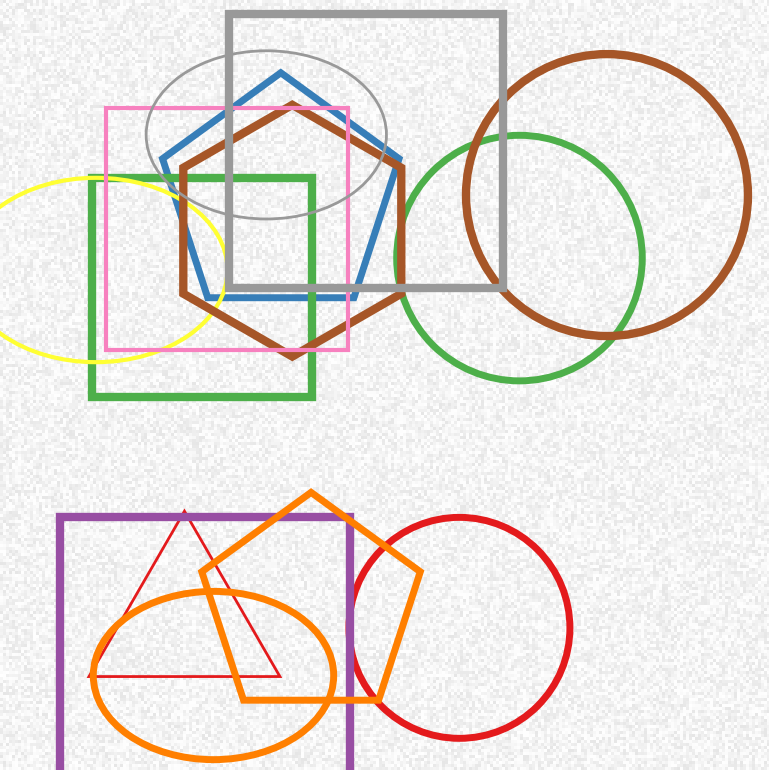[{"shape": "circle", "thickness": 2.5, "radius": 0.72, "center": [0.597, 0.185]}, {"shape": "triangle", "thickness": 1, "radius": 0.72, "center": [0.24, 0.193]}, {"shape": "pentagon", "thickness": 2.5, "radius": 0.81, "center": [0.365, 0.744]}, {"shape": "square", "thickness": 3, "radius": 0.71, "center": [0.263, 0.627]}, {"shape": "circle", "thickness": 2.5, "radius": 0.8, "center": [0.675, 0.665]}, {"shape": "square", "thickness": 3, "radius": 0.94, "center": [0.267, 0.141]}, {"shape": "pentagon", "thickness": 2.5, "radius": 0.75, "center": [0.404, 0.211]}, {"shape": "oval", "thickness": 2.5, "radius": 0.78, "center": [0.277, 0.123]}, {"shape": "oval", "thickness": 1.5, "radius": 0.86, "center": [0.124, 0.649]}, {"shape": "hexagon", "thickness": 3, "radius": 0.82, "center": [0.38, 0.7]}, {"shape": "circle", "thickness": 3, "radius": 0.92, "center": [0.788, 0.747]}, {"shape": "square", "thickness": 1.5, "radius": 0.79, "center": [0.295, 0.703]}, {"shape": "oval", "thickness": 1, "radius": 0.78, "center": [0.346, 0.825]}, {"shape": "square", "thickness": 3, "radius": 0.89, "center": [0.476, 0.804]}]